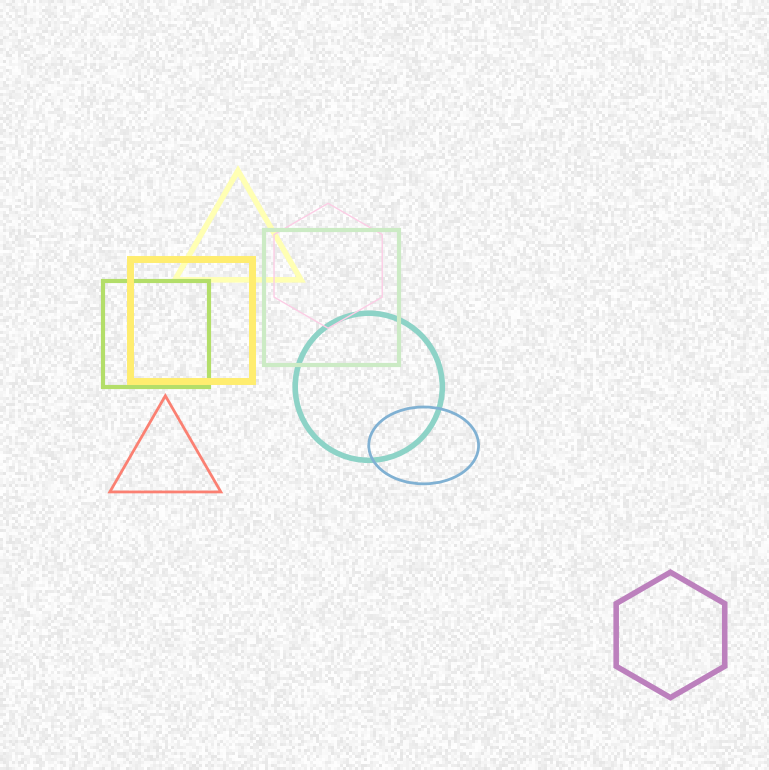[{"shape": "circle", "thickness": 2, "radius": 0.48, "center": [0.479, 0.498]}, {"shape": "triangle", "thickness": 2, "radius": 0.47, "center": [0.309, 0.684]}, {"shape": "triangle", "thickness": 1, "radius": 0.42, "center": [0.215, 0.403]}, {"shape": "oval", "thickness": 1, "radius": 0.36, "center": [0.55, 0.422]}, {"shape": "square", "thickness": 1.5, "radius": 0.35, "center": [0.203, 0.566]}, {"shape": "hexagon", "thickness": 0.5, "radius": 0.41, "center": [0.426, 0.655]}, {"shape": "hexagon", "thickness": 2, "radius": 0.41, "center": [0.871, 0.175]}, {"shape": "square", "thickness": 1.5, "radius": 0.44, "center": [0.431, 0.614]}, {"shape": "square", "thickness": 2.5, "radius": 0.4, "center": [0.249, 0.584]}]